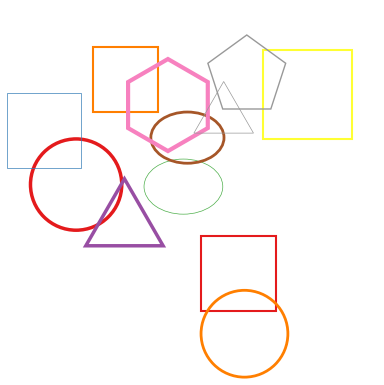[{"shape": "square", "thickness": 1.5, "radius": 0.48, "center": [0.619, 0.29]}, {"shape": "circle", "thickness": 2.5, "radius": 0.59, "center": [0.198, 0.521]}, {"shape": "square", "thickness": 0.5, "radius": 0.48, "center": [0.114, 0.661]}, {"shape": "oval", "thickness": 0.5, "radius": 0.51, "center": [0.476, 0.515]}, {"shape": "triangle", "thickness": 2.5, "radius": 0.58, "center": [0.323, 0.42]}, {"shape": "square", "thickness": 1.5, "radius": 0.42, "center": [0.326, 0.792]}, {"shape": "circle", "thickness": 2, "radius": 0.56, "center": [0.635, 0.133]}, {"shape": "square", "thickness": 1.5, "radius": 0.58, "center": [0.799, 0.755]}, {"shape": "oval", "thickness": 2, "radius": 0.48, "center": [0.487, 0.643]}, {"shape": "hexagon", "thickness": 3, "radius": 0.6, "center": [0.436, 0.727]}, {"shape": "triangle", "thickness": 0.5, "radius": 0.45, "center": [0.581, 0.699]}, {"shape": "pentagon", "thickness": 1, "radius": 0.53, "center": [0.641, 0.803]}]